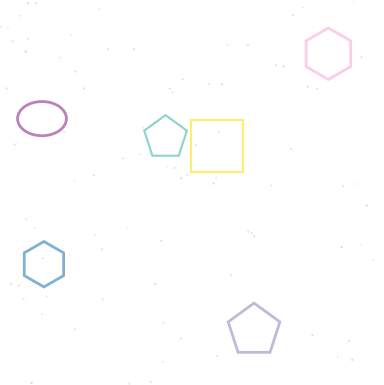[{"shape": "pentagon", "thickness": 1.5, "radius": 0.29, "center": [0.43, 0.643]}, {"shape": "pentagon", "thickness": 2, "radius": 0.35, "center": [0.66, 0.142]}, {"shape": "hexagon", "thickness": 2, "radius": 0.3, "center": [0.114, 0.314]}, {"shape": "hexagon", "thickness": 2, "radius": 0.33, "center": [0.853, 0.861]}, {"shape": "oval", "thickness": 2, "radius": 0.32, "center": [0.109, 0.692]}, {"shape": "square", "thickness": 1.5, "radius": 0.33, "center": [0.564, 0.62]}]